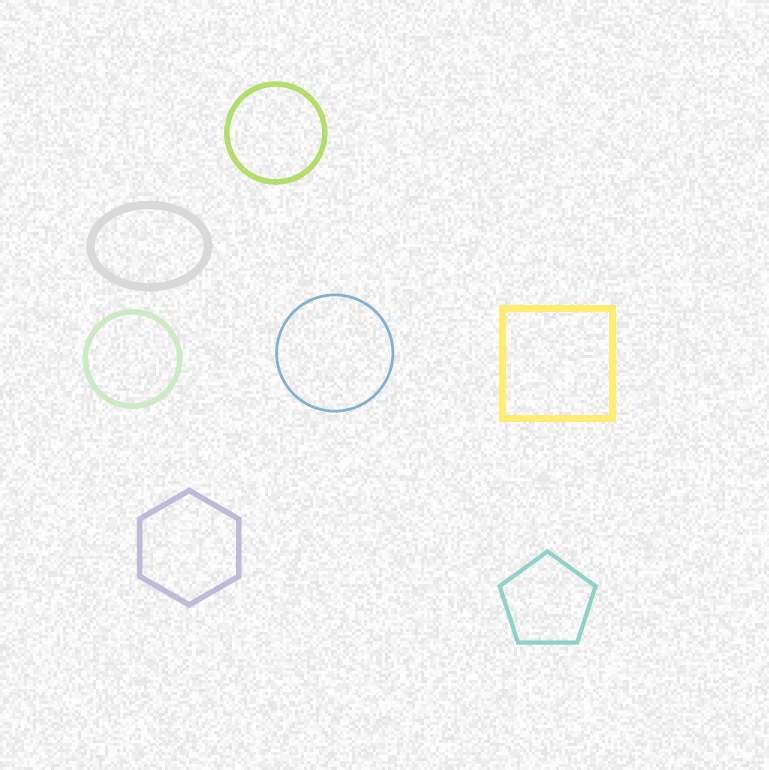[{"shape": "pentagon", "thickness": 1.5, "radius": 0.33, "center": [0.711, 0.218]}, {"shape": "hexagon", "thickness": 2, "radius": 0.37, "center": [0.246, 0.289]}, {"shape": "circle", "thickness": 1, "radius": 0.38, "center": [0.435, 0.542]}, {"shape": "circle", "thickness": 2, "radius": 0.32, "center": [0.358, 0.827]}, {"shape": "oval", "thickness": 3, "radius": 0.38, "center": [0.194, 0.68]}, {"shape": "circle", "thickness": 2, "radius": 0.31, "center": [0.172, 0.534]}, {"shape": "square", "thickness": 2.5, "radius": 0.36, "center": [0.723, 0.529]}]